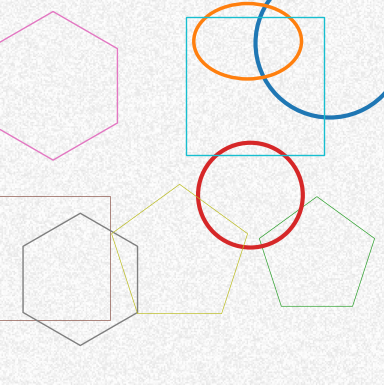[{"shape": "circle", "thickness": 3, "radius": 0.97, "center": [0.857, 0.888]}, {"shape": "oval", "thickness": 2.5, "radius": 0.7, "center": [0.643, 0.893]}, {"shape": "pentagon", "thickness": 0.5, "radius": 0.79, "center": [0.823, 0.332]}, {"shape": "circle", "thickness": 3, "radius": 0.68, "center": [0.65, 0.493]}, {"shape": "square", "thickness": 0.5, "radius": 0.8, "center": [0.125, 0.33]}, {"shape": "hexagon", "thickness": 1, "radius": 0.96, "center": [0.138, 0.777]}, {"shape": "hexagon", "thickness": 1, "radius": 0.86, "center": [0.209, 0.274]}, {"shape": "pentagon", "thickness": 0.5, "radius": 0.93, "center": [0.466, 0.336]}, {"shape": "square", "thickness": 1, "radius": 0.9, "center": [0.663, 0.777]}]